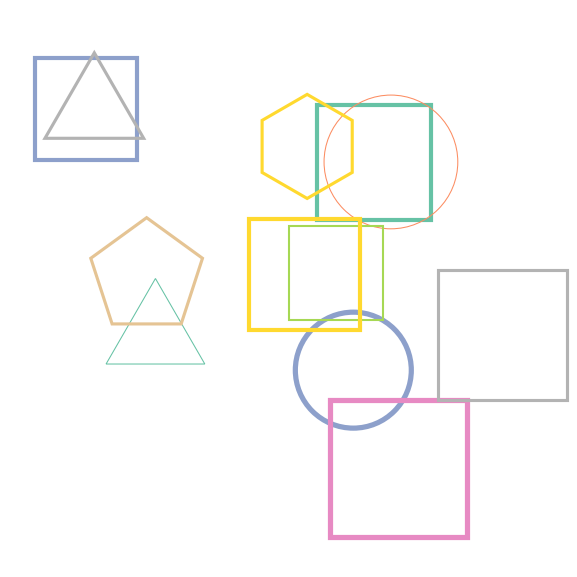[{"shape": "square", "thickness": 2, "radius": 0.5, "center": [0.648, 0.718]}, {"shape": "triangle", "thickness": 0.5, "radius": 0.49, "center": [0.269, 0.418]}, {"shape": "circle", "thickness": 0.5, "radius": 0.58, "center": [0.677, 0.719]}, {"shape": "circle", "thickness": 2.5, "radius": 0.5, "center": [0.612, 0.358]}, {"shape": "square", "thickness": 2, "radius": 0.44, "center": [0.15, 0.811]}, {"shape": "square", "thickness": 2.5, "radius": 0.59, "center": [0.69, 0.188]}, {"shape": "square", "thickness": 1, "radius": 0.41, "center": [0.581, 0.527]}, {"shape": "square", "thickness": 2, "radius": 0.48, "center": [0.527, 0.523]}, {"shape": "hexagon", "thickness": 1.5, "radius": 0.45, "center": [0.532, 0.746]}, {"shape": "pentagon", "thickness": 1.5, "radius": 0.51, "center": [0.254, 0.52]}, {"shape": "triangle", "thickness": 1.5, "radius": 0.49, "center": [0.163, 0.809]}, {"shape": "square", "thickness": 1.5, "radius": 0.56, "center": [0.87, 0.419]}]